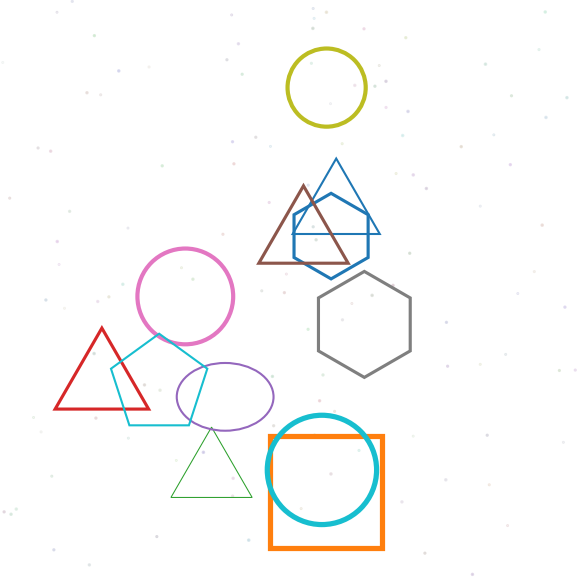[{"shape": "triangle", "thickness": 1, "radius": 0.44, "center": [0.582, 0.637]}, {"shape": "hexagon", "thickness": 1.5, "radius": 0.37, "center": [0.573, 0.59]}, {"shape": "square", "thickness": 2.5, "radius": 0.48, "center": [0.565, 0.148]}, {"shape": "triangle", "thickness": 0.5, "radius": 0.41, "center": [0.366, 0.178]}, {"shape": "triangle", "thickness": 1.5, "radius": 0.47, "center": [0.176, 0.338]}, {"shape": "oval", "thickness": 1, "radius": 0.42, "center": [0.39, 0.312]}, {"shape": "triangle", "thickness": 1.5, "radius": 0.45, "center": [0.526, 0.588]}, {"shape": "circle", "thickness": 2, "radius": 0.41, "center": [0.321, 0.486]}, {"shape": "hexagon", "thickness": 1.5, "radius": 0.46, "center": [0.631, 0.437]}, {"shape": "circle", "thickness": 2, "radius": 0.34, "center": [0.566, 0.847]}, {"shape": "pentagon", "thickness": 1, "radius": 0.44, "center": [0.276, 0.334]}, {"shape": "circle", "thickness": 2.5, "radius": 0.47, "center": [0.557, 0.185]}]